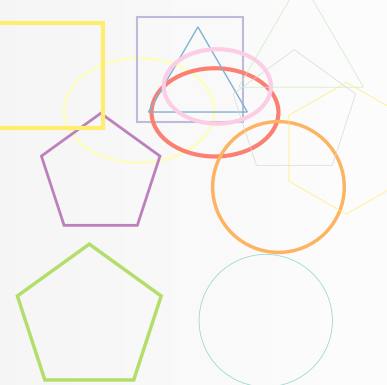[{"shape": "circle", "thickness": 0.5, "radius": 0.86, "center": [0.686, 0.167]}, {"shape": "oval", "thickness": 1.5, "radius": 0.97, "center": [0.359, 0.713]}, {"shape": "square", "thickness": 1.5, "radius": 0.68, "center": [0.491, 0.82]}, {"shape": "oval", "thickness": 3, "radius": 0.82, "center": [0.555, 0.708]}, {"shape": "triangle", "thickness": 1, "radius": 0.74, "center": [0.511, 0.783]}, {"shape": "circle", "thickness": 2.5, "radius": 0.85, "center": [0.719, 0.514]}, {"shape": "pentagon", "thickness": 2.5, "radius": 0.98, "center": [0.23, 0.171]}, {"shape": "oval", "thickness": 3, "radius": 0.69, "center": [0.561, 0.776]}, {"shape": "pentagon", "thickness": 0.5, "radius": 0.83, "center": [0.76, 0.705]}, {"shape": "pentagon", "thickness": 2, "radius": 0.8, "center": [0.26, 0.545]}, {"shape": "triangle", "thickness": 0.5, "radius": 0.93, "center": [0.777, 0.867]}, {"shape": "hexagon", "thickness": 0.5, "radius": 0.86, "center": [0.894, 0.615]}, {"shape": "square", "thickness": 3, "radius": 0.68, "center": [0.13, 0.804]}]